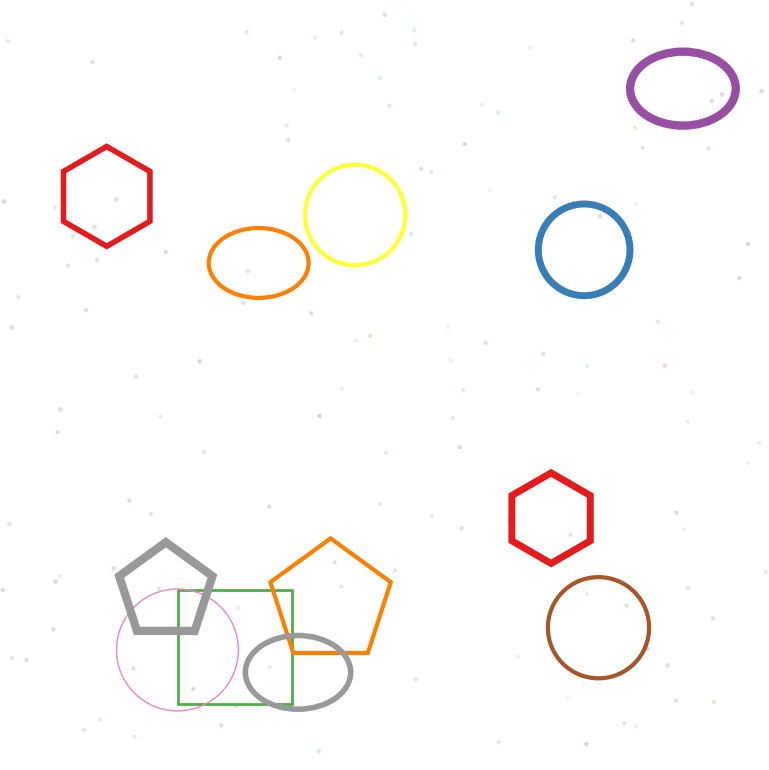[{"shape": "hexagon", "thickness": 2, "radius": 0.32, "center": [0.139, 0.745]}, {"shape": "hexagon", "thickness": 2.5, "radius": 0.29, "center": [0.716, 0.327]}, {"shape": "circle", "thickness": 2.5, "radius": 0.3, "center": [0.759, 0.676]}, {"shape": "square", "thickness": 1, "radius": 0.37, "center": [0.305, 0.16]}, {"shape": "oval", "thickness": 3, "radius": 0.34, "center": [0.887, 0.885]}, {"shape": "pentagon", "thickness": 1.5, "radius": 0.41, "center": [0.429, 0.218]}, {"shape": "oval", "thickness": 1.5, "radius": 0.32, "center": [0.336, 0.658]}, {"shape": "circle", "thickness": 1.5, "radius": 0.33, "center": [0.461, 0.721]}, {"shape": "circle", "thickness": 1.5, "radius": 0.33, "center": [0.777, 0.185]}, {"shape": "circle", "thickness": 0.5, "radius": 0.4, "center": [0.23, 0.156]}, {"shape": "pentagon", "thickness": 3, "radius": 0.32, "center": [0.215, 0.232]}, {"shape": "oval", "thickness": 2, "radius": 0.34, "center": [0.387, 0.127]}]